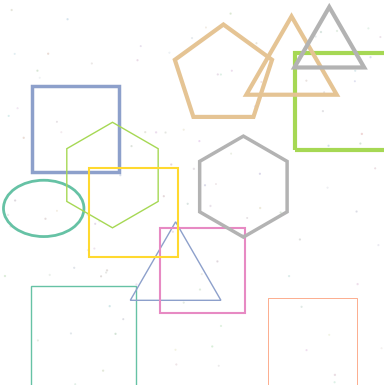[{"shape": "oval", "thickness": 2, "radius": 0.52, "center": [0.114, 0.459]}, {"shape": "square", "thickness": 1, "radius": 0.69, "center": [0.217, 0.12]}, {"shape": "square", "thickness": 0.5, "radius": 0.58, "center": [0.812, 0.11]}, {"shape": "square", "thickness": 2.5, "radius": 0.56, "center": [0.196, 0.665]}, {"shape": "triangle", "thickness": 1, "radius": 0.68, "center": [0.456, 0.288]}, {"shape": "square", "thickness": 1.5, "radius": 0.55, "center": [0.526, 0.297]}, {"shape": "hexagon", "thickness": 1, "radius": 0.69, "center": [0.292, 0.545]}, {"shape": "square", "thickness": 3, "radius": 0.63, "center": [0.893, 0.737]}, {"shape": "square", "thickness": 1.5, "radius": 0.58, "center": [0.346, 0.448]}, {"shape": "pentagon", "thickness": 3, "radius": 0.66, "center": [0.58, 0.804]}, {"shape": "triangle", "thickness": 3, "radius": 0.68, "center": [0.757, 0.822]}, {"shape": "triangle", "thickness": 3, "radius": 0.52, "center": [0.855, 0.877]}, {"shape": "hexagon", "thickness": 2.5, "radius": 0.66, "center": [0.632, 0.515]}]